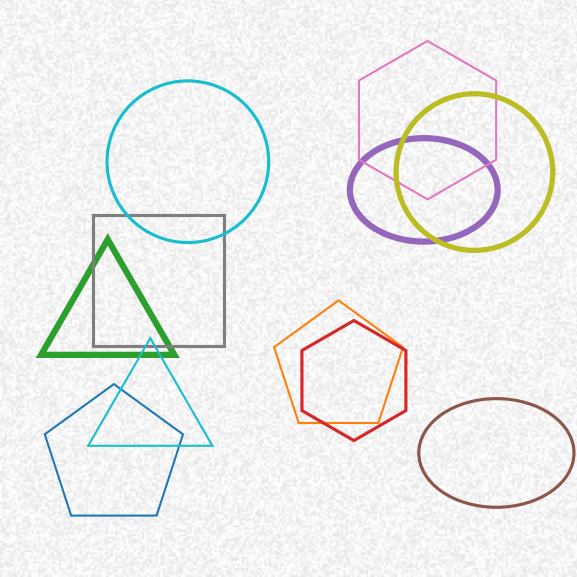[{"shape": "pentagon", "thickness": 1, "radius": 0.63, "center": [0.197, 0.208]}, {"shape": "pentagon", "thickness": 1, "radius": 0.59, "center": [0.586, 0.362]}, {"shape": "triangle", "thickness": 3, "radius": 0.67, "center": [0.187, 0.451]}, {"shape": "hexagon", "thickness": 1.5, "radius": 0.52, "center": [0.613, 0.34]}, {"shape": "oval", "thickness": 3, "radius": 0.64, "center": [0.734, 0.67]}, {"shape": "oval", "thickness": 1.5, "radius": 0.67, "center": [0.86, 0.215]}, {"shape": "hexagon", "thickness": 1, "radius": 0.69, "center": [0.74, 0.791]}, {"shape": "square", "thickness": 1.5, "radius": 0.57, "center": [0.275, 0.513]}, {"shape": "circle", "thickness": 2.5, "radius": 0.68, "center": [0.822, 0.701]}, {"shape": "circle", "thickness": 1.5, "radius": 0.7, "center": [0.325, 0.719]}, {"shape": "triangle", "thickness": 1, "radius": 0.62, "center": [0.26, 0.289]}]